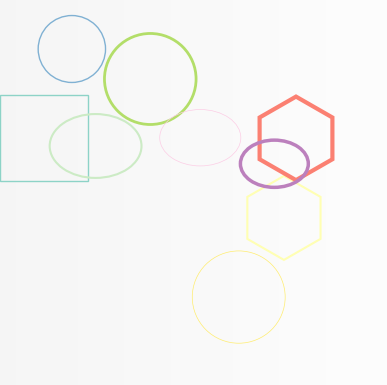[{"shape": "square", "thickness": 1, "radius": 0.56, "center": [0.114, 0.641]}, {"shape": "hexagon", "thickness": 1.5, "radius": 0.55, "center": [0.733, 0.434]}, {"shape": "hexagon", "thickness": 3, "radius": 0.54, "center": [0.764, 0.641]}, {"shape": "circle", "thickness": 1, "radius": 0.43, "center": [0.185, 0.873]}, {"shape": "circle", "thickness": 2, "radius": 0.59, "center": [0.388, 0.795]}, {"shape": "oval", "thickness": 0.5, "radius": 0.52, "center": [0.517, 0.642]}, {"shape": "oval", "thickness": 2.5, "radius": 0.44, "center": [0.708, 0.575]}, {"shape": "oval", "thickness": 1.5, "radius": 0.59, "center": [0.247, 0.621]}, {"shape": "circle", "thickness": 0.5, "radius": 0.6, "center": [0.616, 0.228]}]